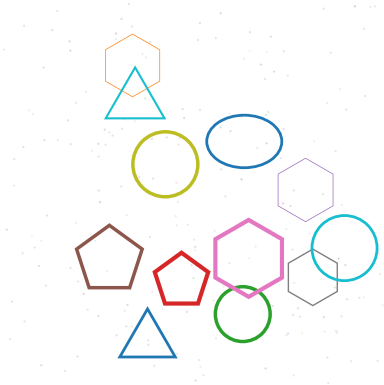[{"shape": "triangle", "thickness": 2, "radius": 0.42, "center": [0.383, 0.114]}, {"shape": "oval", "thickness": 2, "radius": 0.49, "center": [0.634, 0.633]}, {"shape": "hexagon", "thickness": 0.5, "radius": 0.41, "center": [0.344, 0.83]}, {"shape": "circle", "thickness": 2.5, "radius": 0.36, "center": [0.631, 0.184]}, {"shape": "pentagon", "thickness": 3, "radius": 0.36, "center": [0.471, 0.271]}, {"shape": "hexagon", "thickness": 0.5, "radius": 0.41, "center": [0.794, 0.507]}, {"shape": "pentagon", "thickness": 2.5, "radius": 0.45, "center": [0.284, 0.325]}, {"shape": "hexagon", "thickness": 3, "radius": 0.5, "center": [0.646, 0.329]}, {"shape": "hexagon", "thickness": 1, "radius": 0.37, "center": [0.813, 0.28]}, {"shape": "circle", "thickness": 2.5, "radius": 0.42, "center": [0.429, 0.573]}, {"shape": "circle", "thickness": 2, "radius": 0.42, "center": [0.895, 0.356]}, {"shape": "triangle", "thickness": 1.5, "radius": 0.44, "center": [0.351, 0.737]}]